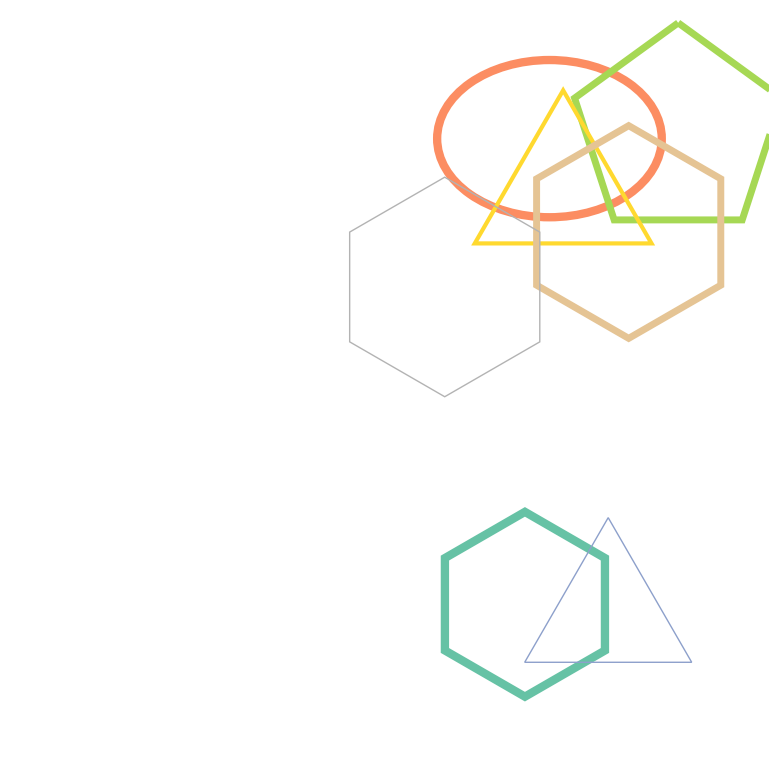[{"shape": "hexagon", "thickness": 3, "radius": 0.6, "center": [0.682, 0.215]}, {"shape": "oval", "thickness": 3, "radius": 0.73, "center": [0.714, 0.82]}, {"shape": "triangle", "thickness": 0.5, "radius": 0.63, "center": [0.79, 0.203]}, {"shape": "pentagon", "thickness": 2.5, "radius": 0.71, "center": [0.881, 0.829]}, {"shape": "triangle", "thickness": 1.5, "radius": 0.66, "center": [0.731, 0.75]}, {"shape": "hexagon", "thickness": 2.5, "radius": 0.69, "center": [0.816, 0.699]}, {"shape": "hexagon", "thickness": 0.5, "radius": 0.71, "center": [0.578, 0.627]}]